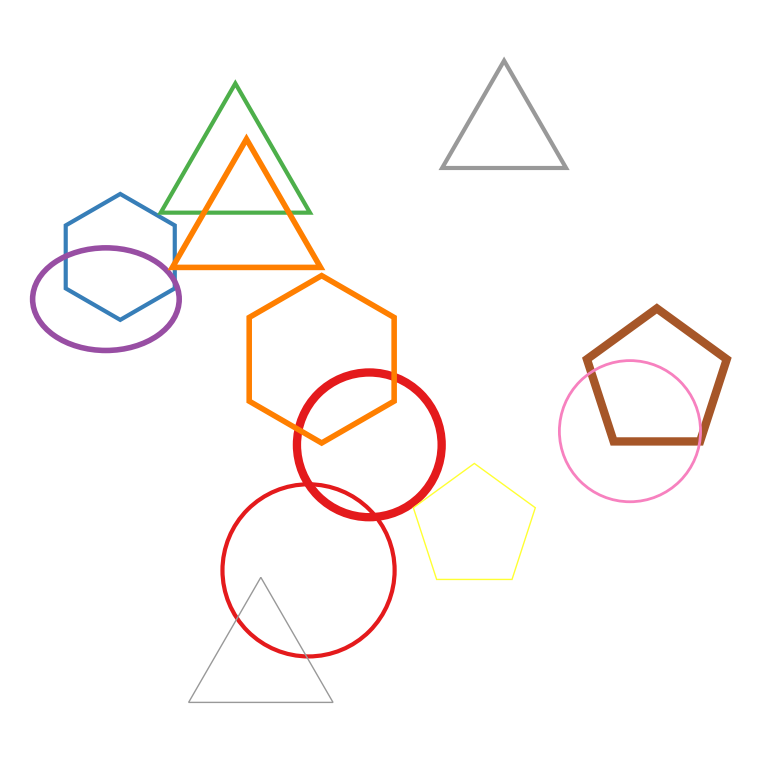[{"shape": "circle", "thickness": 3, "radius": 0.47, "center": [0.48, 0.422]}, {"shape": "circle", "thickness": 1.5, "radius": 0.56, "center": [0.401, 0.259]}, {"shape": "hexagon", "thickness": 1.5, "radius": 0.41, "center": [0.156, 0.666]}, {"shape": "triangle", "thickness": 1.5, "radius": 0.56, "center": [0.306, 0.78]}, {"shape": "oval", "thickness": 2, "radius": 0.48, "center": [0.138, 0.611]}, {"shape": "hexagon", "thickness": 2, "radius": 0.54, "center": [0.418, 0.533]}, {"shape": "triangle", "thickness": 2, "radius": 0.56, "center": [0.32, 0.708]}, {"shape": "pentagon", "thickness": 0.5, "radius": 0.42, "center": [0.616, 0.315]}, {"shape": "pentagon", "thickness": 3, "radius": 0.48, "center": [0.853, 0.504]}, {"shape": "circle", "thickness": 1, "radius": 0.46, "center": [0.818, 0.44]}, {"shape": "triangle", "thickness": 1.5, "radius": 0.46, "center": [0.655, 0.828]}, {"shape": "triangle", "thickness": 0.5, "radius": 0.54, "center": [0.339, 0.142]}]